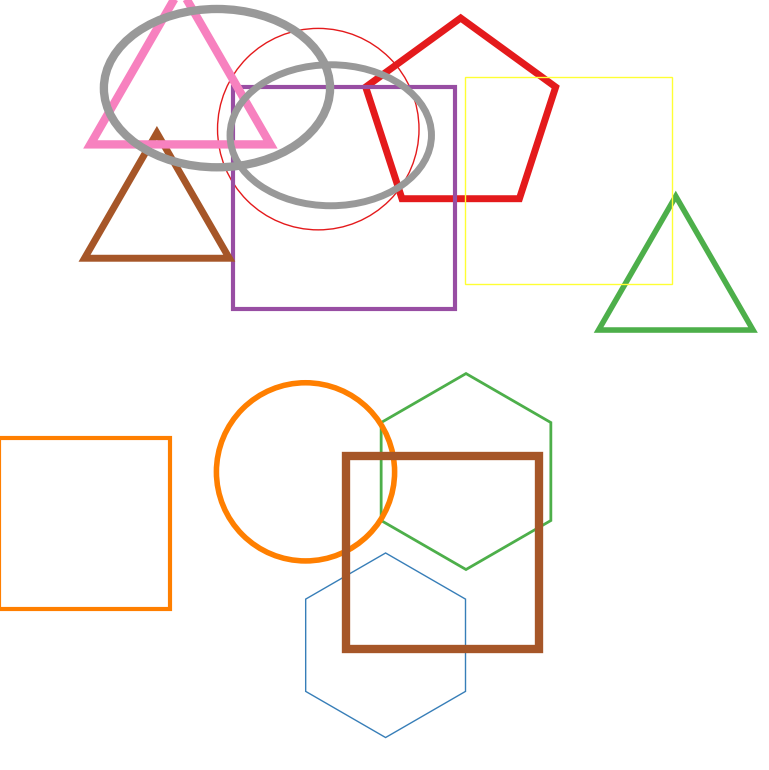[{"shape": "pentagon", "thickness": 2.5, "radius": 0.65, "center": [0.598, 0.847]}, {"shape": "circle", "thickness": 0.5, "radius": 0.65, "center": [0.413, 0.832]}, {"shape": "hexagon", "thickness": 0.5, "radius": 0.6, "center": [0.501, 0.162]}, {"shape": "triangle", "thickness": 2, "radius": 0.58, "center": [0.878, 0.629]}, {"shape": "hexagon", "thickness": 1, "radius": 0.64, "center": [0.605, 0.388]}, {"shape": "square", "thickness": 1.5, "radius": 0.72, "center": [0.447, 0.743]}, {"shape": "circle", "thickness": 2, "radius": 0.58, "center": [0.397, 0.387]}, {"shape": "square", "thickness": 1.5, "radius": 0.56, "center": [0.11, 0.321]}, {"shape": "square", "thickness": 0.5, "radius": 0.67, "center": [0.739, 0.765]}, {"shape": "triangle", "thickness": 2.5, "radius": 0.54, "center": [0.204, 0.719]}, {"shape": "square", "thickness": 3, "radius": 0.63, "center": [0.574, 0.283]}, {"shape": "triangle", "thickness": 3, "radius": 0.67, "center": [0.234, 0.88]}, {"shape": "oval", "thickness": 2.5, "radius": 0.65, "center": [0.43, 0.824]}, {"shape": "oval", "thickness": 3, "radius": 0.73, "center": [0.282, 0.886]}]